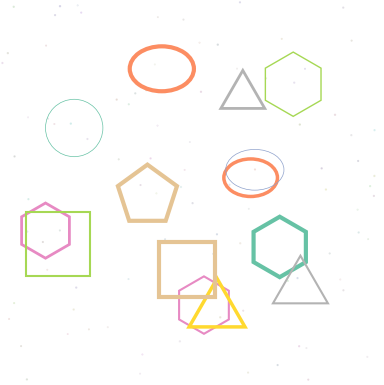[{"shape": "hexagon", "thickness": 3, "radius": 0.39, "center": [0.727, 0.359]}, {"shape": "circle", "thickness": 0.5, "radius": 0.37, "center": [0.193, 0.668]}, {"shape": "oval", "thickness": 2.5, "radius": 0.35, "center": [0.651, 0.538]}, {"shape": "oval", "thickness": 3, "radius": 0.42, "center": [0.42, 0.821]}, {"shape": "oval", "thickness": 0.5, "radius": 0.38, "center": [0.662, 0.559]}, {"shape": "hexagon", "thickness": 1.5, "radius": 0.37, "center": [0.53, 0.208]}, {"shape": "hexagon", "thickness": 2, "radius": 0.36, "center": [0.118, 0.401]}, {"shape": "square", "thickness": 1.5, "radius": 0.42, "center": [0.151, 0.366]}, {"shape": "hexagon", "thickness": 1, "radius": 0.42, "center": [0.762, 0.781]}, {"shape": "triangle", "thickness": 2.5, "radius": 0.42, "center": [0.564, 0.193]}, {"shape": "square", "thickness": 3, "radius": 0.36, "center": [0.486, 0.3]}, {"shape": "pentagon", "thickness": 3, "radius": 0.4, "center": [0.383, 0.492]}, {"shape": "triangle", "thickness": 1.5, "radius": 0.41, "center": [0.78, 0.253]}, {"shape": "triangle", "thickness": 2, "radius": 0.33, "center": [0.631, 0.751]}]